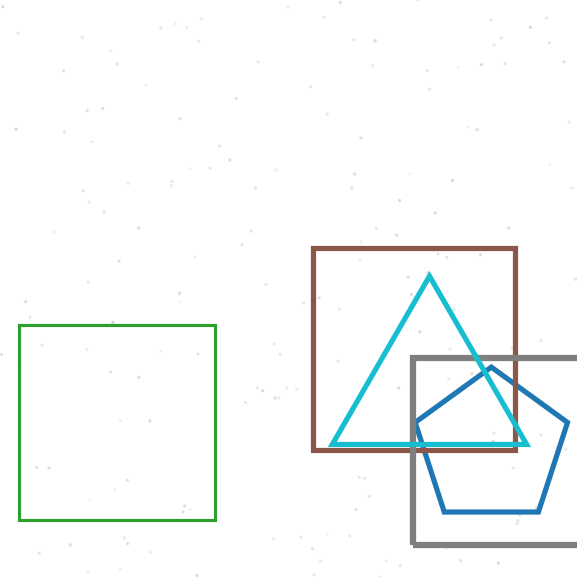[{"shape": "pentagon", "thickness": 2.5, "radius": 0.69, "center": [0.851, 0.225]}, {"shape": "square", "thickness": 1.5, "radius": 0.85, "center": [0.203, 0.268]}, {"shape": "square", "thickness": 2.5, "radius": 0.87, "center": [0.716, 0.395]}, {"shape": "square", "thickness": 3, "radius": 0.81, "center": [0.877, 0.218]}, {"shape": "triangle", "thickness": 2.5, "radius": 0.97, "center": [0.744, 0.327]}]